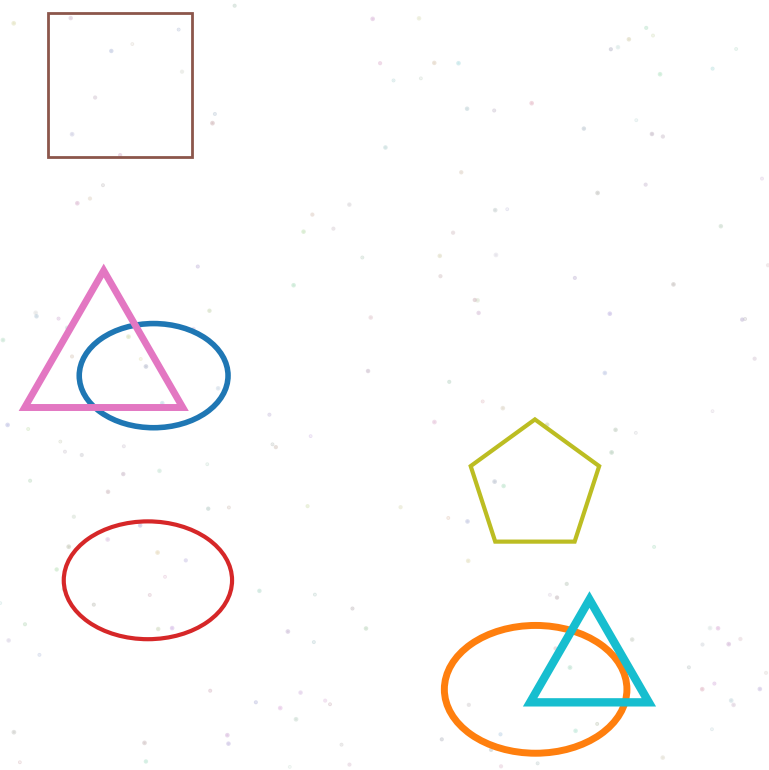[{"shape": "oval", "thickness": 2, "radius": 0.48, "center": [0.2, 0.512]}, {"shape": "oval", "thickness": 2.5, "radius": 0.59, "center": [0.696, 0.105]}, {"shape": "oval", "thickness": 1.5, "radius": 0.55, "center": [0.192, 0.246]}, {"shape": "square", "thickness": 1, "radius": 0.47, "center": [0.156, 0.89]}, {"shape": "triangle", "thickness": 2.5, "radius": 0.59, "center": [0.135, 0.53]}, {"shape": "pentagon", "thickness": 1.5, "radius": 0.44, "center": [0.695, 0.368]}, {"shape": "triangle", "thickness": 3, "radius": 0.44, "center": [0.766, 0.132]}]